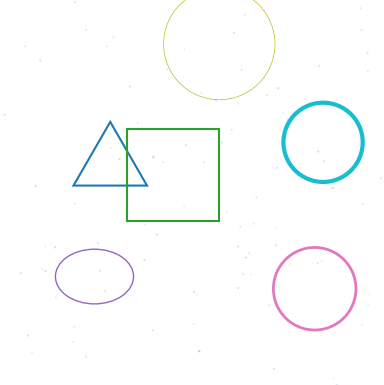[{"shape": "triangle", "thickness": 1.5, "radius": 0.55, "center": [0.286, 0.573]}, {"shape": "square", "thickness": 1.5, "radius": 0.6, "center": [0.449, 0.546]}, {"shape": "oval", "thickness": 1, "radius": 0.51, "center": [0.245, 0.282]}, {"shape": "circle", "thickness": 2, "radius": 0.54, "center": [0.817, 0.25]}, {"shape": "circle", "thickness": 0.5, "radius": 0.72, "center": [0.57, 0.886]}, {"shape": "circle", "thickness": 3, "radius": 0.51, "center": [0.839, 0.63]}]